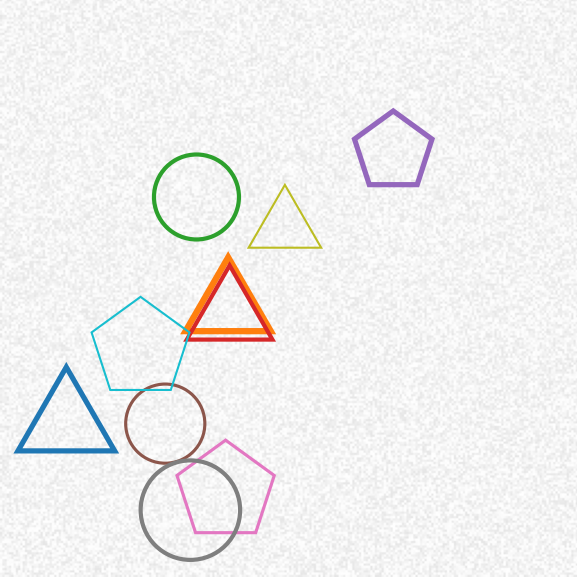[{"shape": "triangle", "thickness": 2.5, "radius": 0.48, "center": [0.115, 0.267]}, {"shape": "triangle", "thickness": 3, "radius": 0.43, "center": [0.395, 0.468]}, {"shape": "circle", "thickness": 2, "radius": 0.37, "center": [0.34, 0.658]}, {"shape": "triangle", "thickness": 2, "radius": 0.43, "center": [0.398, 0.454]}, {"shape": "pentagon", "thickness": 2.5, "radius": 0.35, "center": [0.681, 0.736]}, {"shape": "circle", "thickness": 1.5, "radius": 0.34, "center": [0.286, 0.266]}, {"shape": "pentagon", "thickness": 1.5, "radius": 0.44, "center": [0.391, 0.148]}, {"shape": "circle", "thickness": 2, "radius": 0.43, "center": [0.33, 0.116]}, {"shape": "triangle", "thickness": 1, "radius": 0.36, "center": [0.493, 0.606]}, {"shape": "pentagon", "thickness": 1, "radius": 0.45, "center": [0.243, 0.396]}]